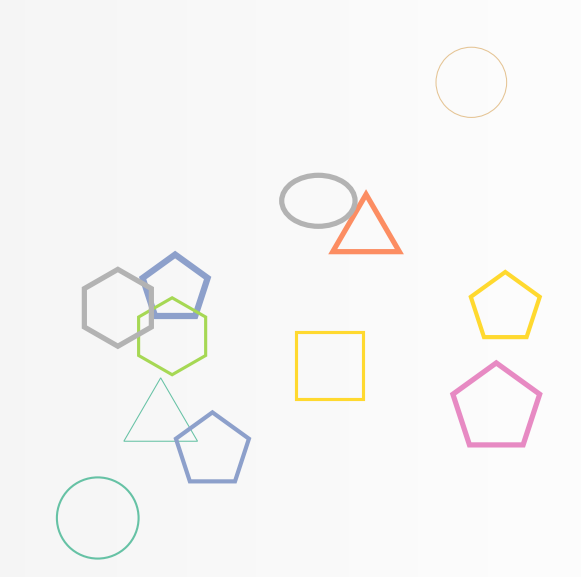[{"shape": "circle", "thickness": 1, "radius": 0.35, "center": [0.168, 0.102]}, {"shape": "triangle", "thickness": 0.5, "radius": 0.37, "center": [0.276, 0.272]}, {"shape": "triangle", "thickness": 2.5, "radius": 0.33, "center": [0.63, 0.596]}, {"shape": "pentagon", "thickness": 3, "radius": 0.29, "center": [0.301, 0.5]}, {"shape": "pentagon", "thickness": 2, "radius": 0.33, "center": [0.365, 0.219]}, {"shape": "pentagon", "thickness": 2.5, "radius": 0.39, "center": [0.854, 0.292]}, {"shape": "hexagon", "thickness": 1.5, "radius": 0.33, "center": [0.296, 0.417]}, {"shape": "pentagon", "thickness": 2, "radius": 0.31, "center": [0.869, 0.466]}, {"shape": "square", "thickness": 1.5, "radius": 0.29, "center": [0.566, 0.367]}, {"shape": "circle", "thickness": 0.5, "radius": 0.3, "center": [0.811, 0.857]}, {"shape": "oval", "thickness": 2.5, "radius": 0.32, "center": [0.548, 0.651]}, {"shape": "hexagon", "thickness": 2.5, "radius": 0.33, "center": [0.203, 0.466]}]